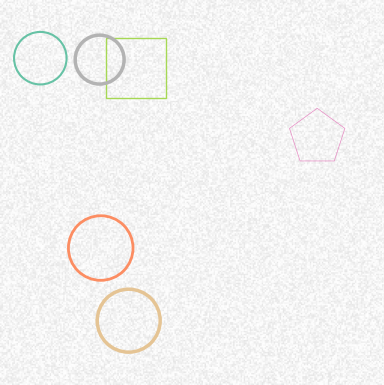[{"shape": "circle", "thickness": 1.5, "radius": 0.34, "center": [0.105, 0.849]}, {"shape": "circle", "thickness": 2, "radius": 0.42, "center": [0.262, 0.356]}, {"shape": "pentagon", "thickness": 0.5, "radius": 0.38, "center": [0.824, 0.643]}, {"shape": "square", "thickness": 1, "radius": 0.39, "center": [0.353, 0.823]}, {"shape": "circle", "thickness": 2.5, "radius": 0.41, "center": [0.334, 0.167]}, {"shape": "circle", "thickness": 2.5, "radius": 0.32, "center": [0.259, 0.845]}]